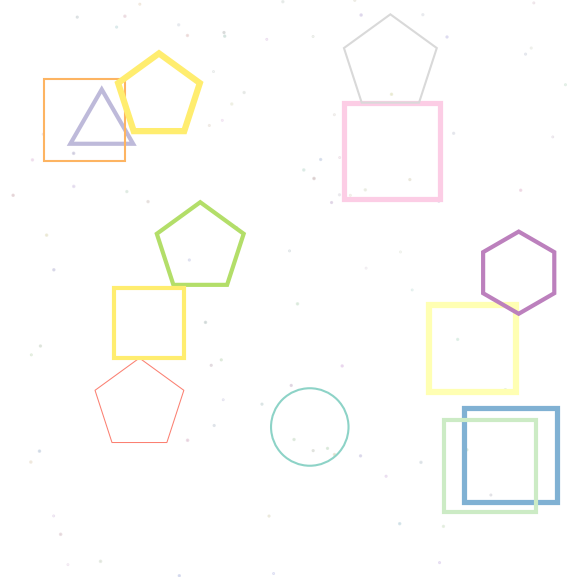[{"shape": "circle", "thickness": 1, "radius": 0.34, "center": [0.536, 0.26]}, {"shape": "square", "thickness": 3, "radius": 0.38, "center": [0.819, 0.395]}, {"shape": "triangle", "thickness": 2, "radius": 0.31, "center": [0.176, 0.782]}, {"shape": "pentagon", "thickness": 0.5, "radius": 0.4, "center": [0.241, 0.298]}, {"shape": "square", "thickness": 2.5, "radius": 0.4, "center": [0.884, 0.211]}, {"shape": "square", "thickness": 1, "radius": 0.35, "center": [0.146, 0.792]}, {"shape": "pentagon", "thickness": 2, "radius": 0.4, "center": [0.347, 0.57]}, {"shape": "square", "thickness": 2.5, "radius": 0.41, "center": [0.678, 0.737]}, {"shape": "pentagon", "thickness": 1, "radius": 0.42, "center": [0.676, 0.89]}, {"shape": "hexagon", "thickness": 2, "radius": 0.36, "center": [0.898, 0.527]}, {"shape": "square", "thickness": 2, "radius": 0.4, "center": [0.848, 0.192]}, {"shape": "square", "thickness": 2, "radius": 0.3, "center": [0.258, 0.44]}, {"shape": "pentagon", "thickness": 3, "radius": 0.37, "center": [0.275, 0.832]}]